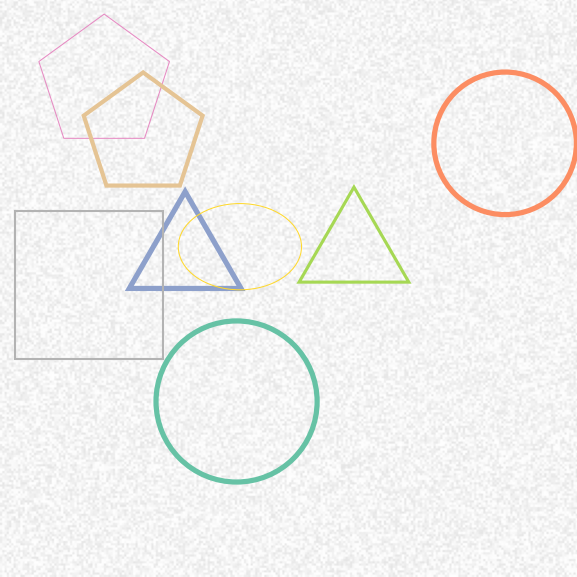[{"shape": "circle", "thickness": 2.5, "radius": 0.7, "center": [0.41, 0.304]}, {"shape": "circle", "thickness": 2.5, "radius": 0.62, "center": [0.875, 0.751]}, {"shape": "triangle", "thickness": 2.5, "radius": 0.56, "center": [0.321, 0.556]}, {"shape": "pentagon", "thickness": 0.5, "radius": 0.59, "center": [0.18, 0.856]}, {"shape": "triangle", "thickness": 1.5, "radius": 0.55, "center": [0.613, 0.565]}, {"shape": "oval", "thickness": 0.5, "radius": 0.53, "center": [0.415, 0.572]}, {"shape": "pentagon", "thickness": 2, "radius": 0.54, "center": [0.248, 0.765]}, {"shape": "square", "thickness": 1, "radius": 0.64, "center": [0.155, 0.506]}]